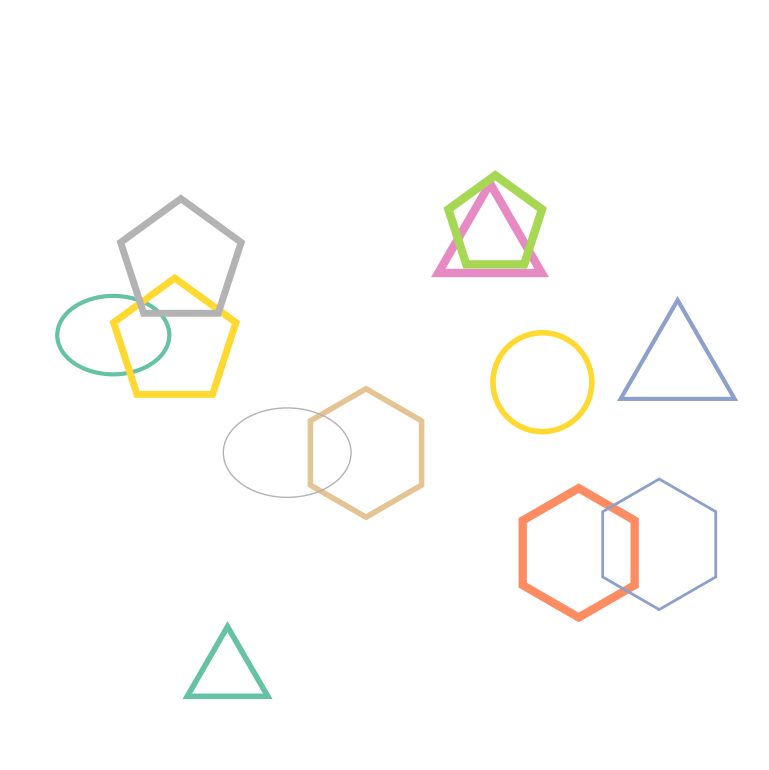[{"shape": "oval", "thickness": 1.5, "radius": 0.36, "center": [0.147, 0.565]}, {"shape": "triangle", "thickness": 2, "radius": 0.3, "center": [0.295, 0.126]}, {"shape": "hexagon", "thickness": 3, "radius": 0.42, "center": [0.752, 0.282]}, {"shape": "hexagon", "thickness": 1, "radius": 0.42, "center": [0.856, 0.293]}, {"shape": "triangle", "thickness": 1.5, "radius": 0.43, "center": [0.88, 0.525]}, {"shape": "triangle", "thickness": 3, "radius": 0.39, "center": [0.636, 0.684]}, {"shape": "pentagon", "thickness": 3, "radius": 0.32, "center": [0.643, 0.708]}, {"shape": "circle", "thickness": 2, "radius": 0.32, "center": [0.704, 0.504]}, {"shape": "pentagon", "thickness": 2.5, "radius": 0.42, "center": [0.227, 0.555]}, {"shape": "hexagon", "thickness": 2, "radius": 0.42, "center": [0.475, 0.412]}, {"shape": "pentagon", "thickness": 2.5, "radius": 0.41, "center": [0.235, 0.66]}, {"shape": "oval", "thickness": 0.5, "radius": 0.41, "center": [0.373, 0.412]}]